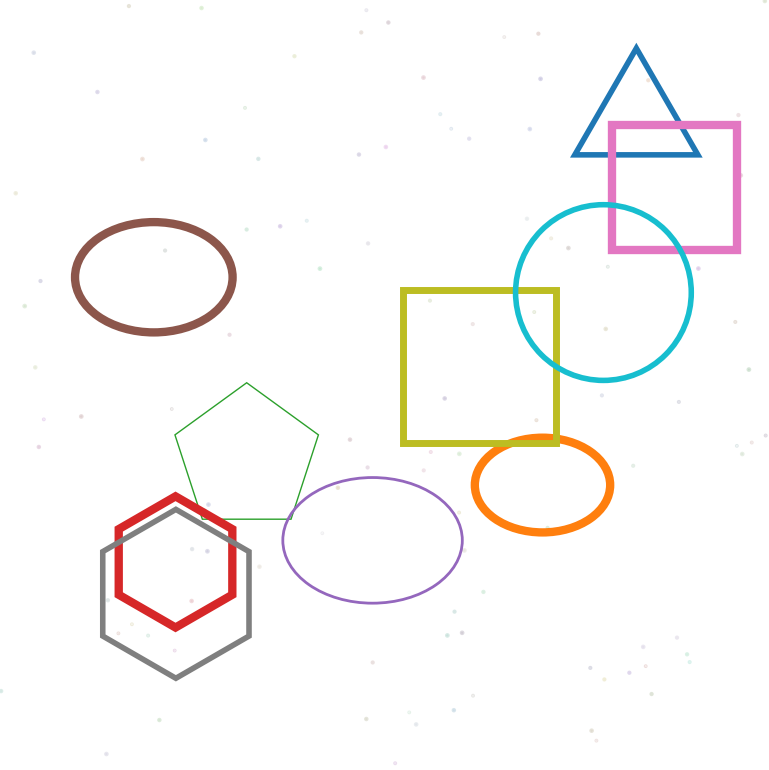[{"shape": "triangle", "thickness": 2, "radius": 0.46, "center": [0.826, 0.845]}, {"shape": "oval", "thickness": 3, "radius": 0.44, "center": [0.705, 0.37]}, {"shape": "pentagon", "thickness": 0.5, "radius": 0.49, "center": [0.32, 0.405]}, {"shape": "hexagon", "thickness": 3, "radius": 0.43, "center": [0.228, 0.27]}, {"shape": "oval", "thickness": 1, "radius": 0.58, "center": [0.484, 0.298]}, {"shape": "oval", "thickness": 3, "radius": 0.51, "center": [0.2, 0.64]}, {"shape": "square", "thickness": 3, "radius": 0.4, "center": [0.876, 0.756]}, {"shape": "hexagon", "thickness": 2, "radius": 0.55, "center": [0.228, 0.229]}, {"shape": "square", "thickness": 2.5, "radius": 0.5, "center": [0.623, 0.524]}, {"shape": "circle", "thickness": 2, "radius": 0.57, "center": [0.784, 0.62]}]